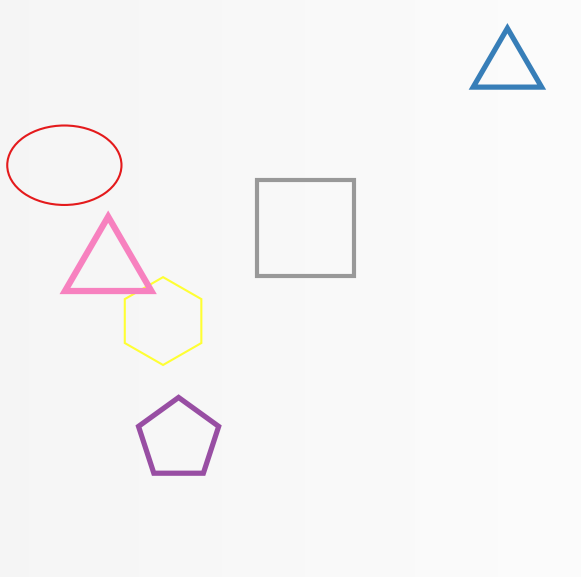[{"shape": "oval", "thickness": 1, "radius": 0.49, "center": [0.111, 0.713]}, {"shape": "triangle", "thickness": 2.5, "radius": 0.34, "center": [0.873, 0.882]}, {"shape": "pentagon", "thickness": 2.5, "radius": 0.36, "center": [0.307, 0.238]}, {"shape": "hexagon", "thickness": 1, "radius": 0.38, "center": [0.281, 0.443]}, {"shape": "triangle", "thickness": 3, "radius": 0.43, "center": [0.186, 0.538]}, {"shape": "square", "thickness": 2, "radius": 0.42, "center": [0.526, 0.604]}]